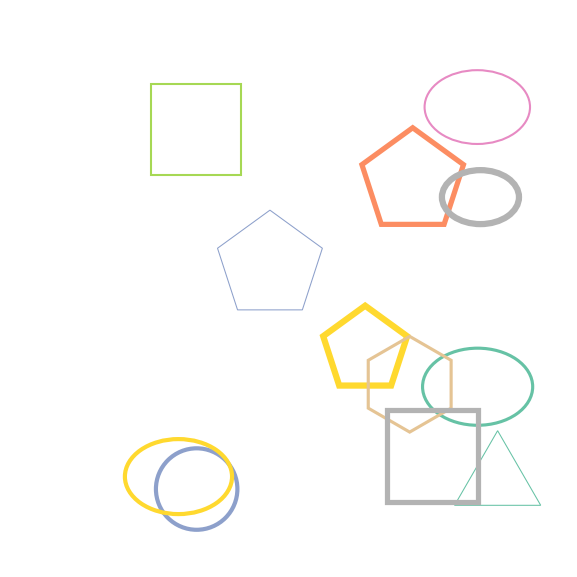[{"shape": "triangle", "thickness": 0.5, "radius": 0.43, "center": [0.862, 0.167]}, {"shape": "oval", "thickness": 1.5, "radius": 0.48, "center": [0.827, 0.329]}, {"shape": "pentagon", "thickness": 2.5, "radius": 0.46, "center": [0.715, 0.685]}, {"shape": "pentagon", "thickness": 0.5, "radius": 0.48, "center": [0.467, 0.54]}, {"shape": "circle", "thickness": 2, "radius": 0.35, "center": [0.341, 0.152]}, {"shape": "oval", "thickness": 1, "radius": 0.46, "center": [0.826, 0.814]}, {"shape": "square", "thickness": 1, "radius": 0.39, "center": [0.339, 0.775]}, {"shape": "pentagon", "thickness": 3, "radius": 0.38, "center": [0.632, 0.393]}, {"shape": "oval", "thickness": 2, "radius": 0.46, "center": [0.309, 0.174]}, {"shape": "hexagon", "thickness": 1.5, "radius": 0.41, "center": [0.709, 0.334]}, {"shape": "oval", "thickness": 3, "radius": 0.33, "center": [0.832, 0.658]}, {"shape": "square", "thickness": 2.5, "radius": 0.4, "center": [0.749, 0.209]}]